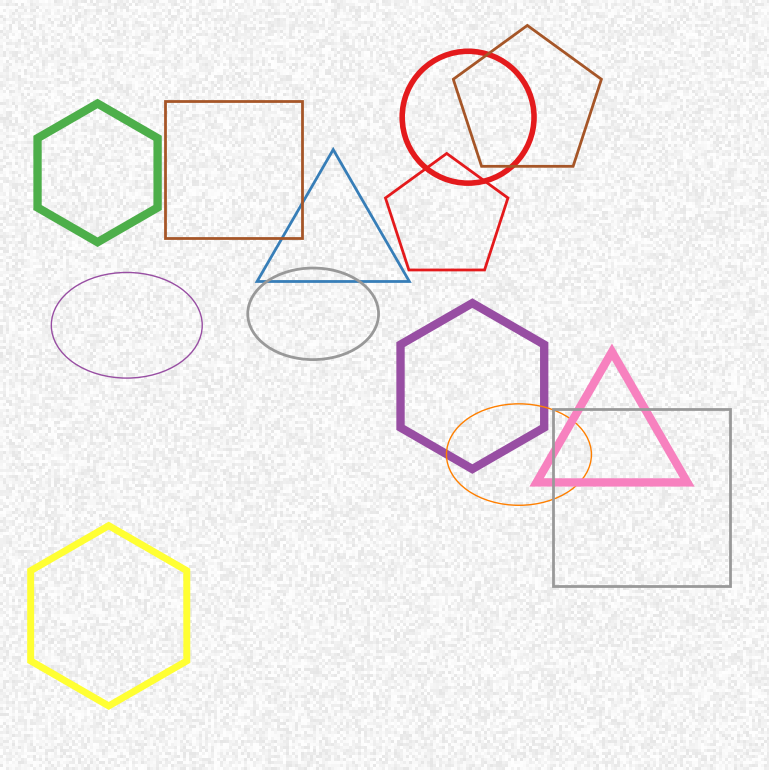[{"shape": "pentagon", "thickness": 1, "radius": 0.42, "center": [0.58, 0.717]}, {"shape": "circle", "thickness": 2, "radius": 0.43, "center": [0.608, 0.848]}, {"shape": "triangle", "thickness": 1, "radius": 0.57, "center": [0.433, 0.692]}, {"shape": "hexagon", "thickness": 3, "radius": 0.45, "center": [0.127, 0.776]}, {"shape": "oval", "thickness": 0.5, "radius": 0.49, "center": [0.165, 0.578]}, {"shape": "hexagon", "thickness": 3, "radius": 0.54, "center": [0.613, 0.499]}, {"shape": "oval", "thickness": 0.5, "radius": 0.47, "center": [0.674, 0.41]}, {"shape": "hexagon", "thickness": 2.5, "radius": 0.59, "center": [0.141, 0.2]}, {"shape": "square", "thickness": 1, "radius": 0.44, "center": [0.303, 0.78]}, {"shape": "pentagon", "thickness": 1, "radius": 0.51, "center": [0.685, 0.866]}, {"shape": "triangle", "thickness": 3, "radius": 0.57, "center": [0.795, 0.43]}, {"shape": "oval", "thickness": 1, "radius": 0.42, "center": [0.407, 0.592]}, {"shape": "square", "thickness": 1, "radius": 0.58, "center": [0.833, 0.354]}]